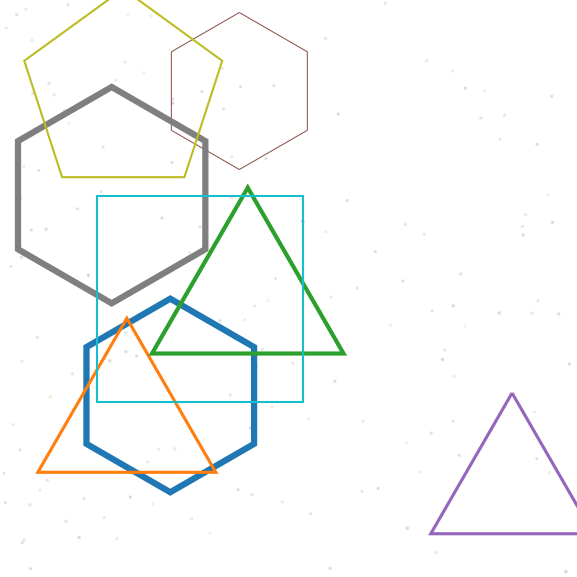[{"shape": "hexagon", "thickness": 3, "radius": 0.84, "center": [0.295, 0.314]}, {"shape": "triangle", "thickness": 1.5, "radius": 0.89, "center": [0.22, 0.27]}, {"shape": "triangle", "thickness": 2, "radius": 0.96, "center": [0.429, 0.483]}, {"shape": "triangle", "thickness": 1.5, "radius": 0.81, "center": [0.887, 0.156]}, {"shape": "hexagon", "thickness": 0.5, "radius": 0.68, "center": [0.414, 0.842]}, {"shape": "hexagon", "thickness": 3, "radius": 0.94, "center": [0.193, 0.661]}, {"shape": "pentagon", "thickness": 1, "radius": 0.9, "center": [0.213, 0.838]}, {"shape": "square", "thickness": 1, "radius": 0.89, "center": [0.347, 0.481]}]